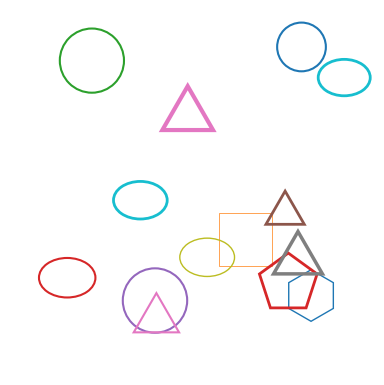[{"shape": "circle", "thickness": 1.5, "radius": 0.32, "center": [0.783, 0.878]}, {"shape": "hexagon", "thickness": 1, "radius": 0.33, "center": [0.808, 0.232]}, {"shape": "square", "thickness": 0.5, "radius": 0.35, "center": [0.637, 0.378]}, {"shape": "circle", "thickness": 1.5, "radius": 0.42, "center": [0.239, 0.843]}, {"shape": "oval", "thickness": 1.5, "radius": 0.37, "center": [0.175, 0.279]}, {"shape": "pentagon", "thickness": 2, "radius": 0.39, "center": [0.749, 0.264]}, {"shape": "circle", "thickness": 1.5, "radius": 0.42, "center": [0.403, 0.219]}, {"shape": "triangle", "thickness": 2, "radius": 0.29, "center": [0.741, 0.446]}, {"shape": "triangle", "thickness": 1.5, "radius": 0.34, "center": [0.406, 0.171]}, {"shape": "triangle", "thickness": 3, "radius": 0.38, "center": [0.488, 0.7]}, {"shape": "triangle", "thickness": 2.5, "radius": 0.37, "center": [0.774, 0.325]}, {"shape": "oval", "thickness": 1, "radius": 0.36, "center": [0.538, 0.332]}, {"shape": "oval", "thickness": 2, "radius": 0.35, "center": [0.365, 0.48]}, {"shape": "oval", "thickness": 2, "radius": 0.34, "center": [0.894, 0.799]}]